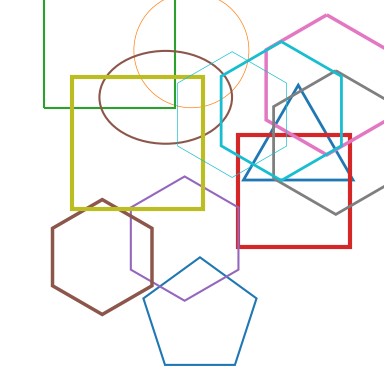[{"shape": "pentagon", "thickness": 1.5, "radius": 0.77, "center": [0.519, 0.177]}, {"shape": "triangle", "thickness": 2, "radius": 0.82, "center": [0.775, 0.615]}, {"shape": "circle", "thickness": 0.5, "radius": 0.75, "center": [0.497, 0.869]}, {"shape": "square", "thickness": 1.5, "radius": 0.85, "center": [0.285, 0.889]}, {"shape": "square", "thickness": 3, "radius": 0.73, "center": [0.763, 0.505]}, {"shape": "hexagon", "thickness": 1.5, "radius": 0.81, "center": [0.48, 0.38]}, {"shape": "oval", "thickness": 1.5, "radius": 0.86, "center": [0.43, 0.747]}, {"shape": "hexagon", "thickness": 2.5, "radius": 0.75, "center": [0.266, 0.332]}, {"shape": "hexagon", "thickness": 2.5, "radius": 0.91, "center": [0.849, 0.78]}, {"shape": "hexagon", "thickness": 2, "radius": 0.93, "center": [0.872, 0.63]}, {"shape": "square", "thickness": 3, "radius": 0.85, "center": [0.357, 0.629]}, {"shape": "hexagon", "thickness": 2, "radius": 0.9, "center": [0.731, 0.712]}, {"shape": "hexagon", "thickness": 0.5, "radius": 0.82, "center": [0.603, 0.702]}]